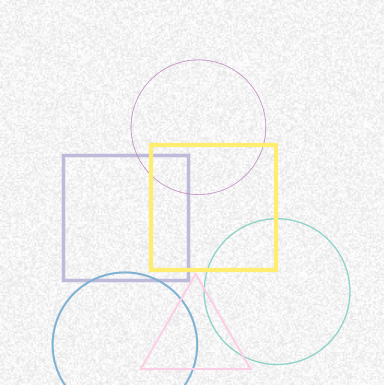[{"shape": "circle", "thickness": 1, "radius": 0.95, "center": [0.72, 0.243]}, {"shape": "square", "thickness": 2.5, "radius": 0.81, "center": [0.326, 0.436]}, {"shape": "circle", "thickness": 1.5, "radius": 0.94, "center": [0.324, 0.105]}, {"shape": "triangle", "thickness": 1.5, "radius": 0.82, "center": [0.508, 0.124]}, {"shape": "circle", "thickness": 0.5, "radius": 0.88, "center": [0.515, 0.67]}, {"shape": "square", "thickness": 3, "radius": 0.81, "center": [0.554, 0.46]}]